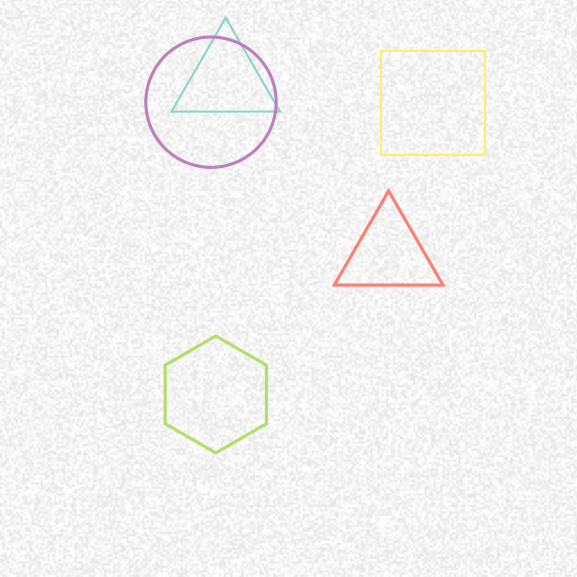[{"shape": "triangle", "thickness": 1, "radius": 0.54, "center": [0.391, 0.86]}, {"shape": "triangle", "thickness": 1.5, "radius": 0.54, "center": [0.673, 0.56]}, {"shape": "hexagon", "thickness": 1.5, "radius": 0.51, "center": [0.374, 0.316]}, {"shape": "circle", "thickness": 1.5, "radius": 0.56, "center": [0.365, 0.822]}, {"shape": "square", "thickness": 1, "radius": 0.45, "center": [0.75, 0.821]}]